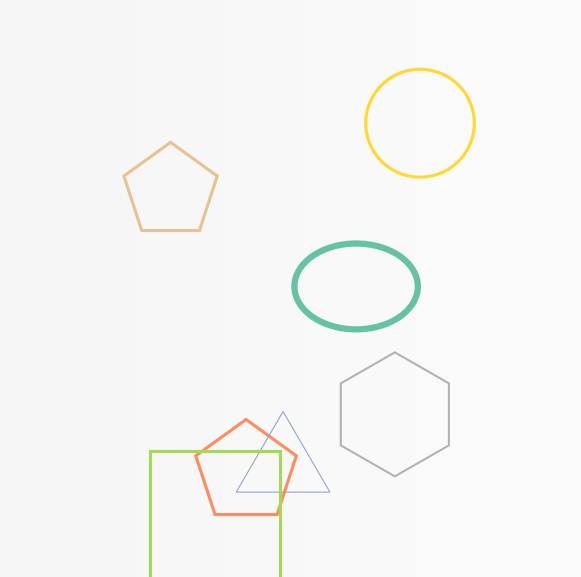[{"shape": "oval", "thickness": 3, "radius": 0.53, "center": [0.613, 0.503]}, {"shape": "pentagon", "thickness": 1.5, "radius": 0.45, "center": [0.423, 0.182]}, {"shape": "triangle", "thickness": 0.5, "radius": 0.47, "center": [0.487, 0.194]}, {"shape": "square", "thickness": 1.5, "radius": 0.56, "center": [0.37, 0.106]}, {"shape": "circle", "thickness": 1.5, "radius": 0.47, "center": [0.723, 0.786]}, {"shape": "pentagon", "thickness": 1.5, "radius": 0.42, "center": [0.293, 0.668]}, {"shape": "hexagon", "thickness": 1, "radius": 0.54, "center": [0.679, 0.282]}]